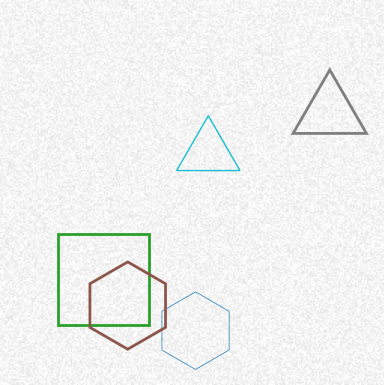[{"shape": "hexagon", "thickness": 0.5, "radius": 0.5, "center": [0.508, 0.141]}, {"shape": "square", "thickness": 2, "radius": 0.59, "center": [0.269, 0.275]}, {"shape": "hexagon", "thickness": 2, "radius": 0.57, "center": [0.332, 0.206]}, {"shape": "triangle", "thickness": 2, "radius": 0.55, "center": [0.857, 0.708]}, {"shape": "triangle", "thickness": 1, "radius": 0.47, "center": [0.541, 0.604]}]